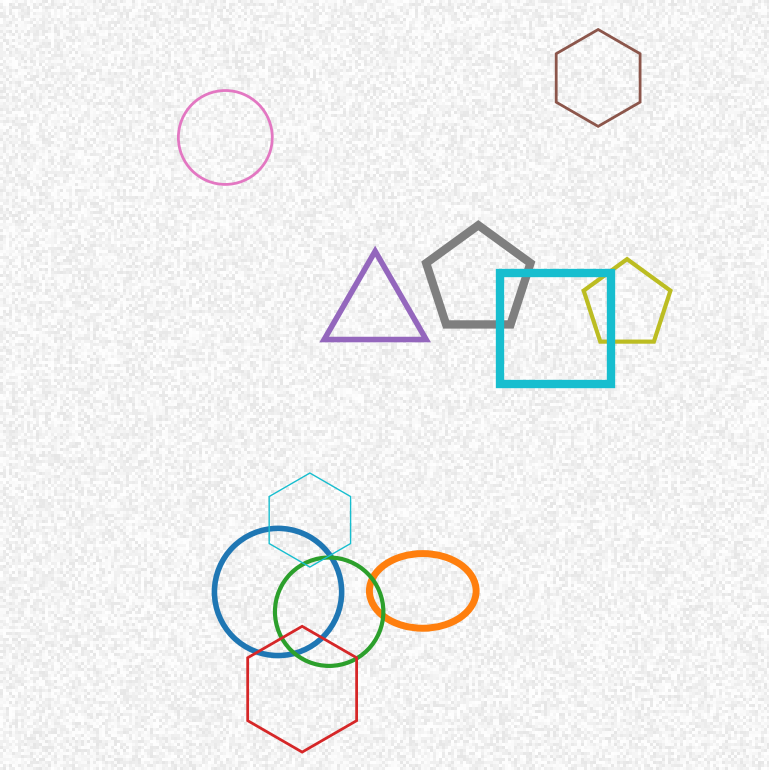[{"shape": "circle", "thickness": 2, "radius": 0.41, "center": [0.361, 0.231]}, {"shape": "oval", "thickness": 2.5, "radius": 0.35, "center": [0.549, 0.233]}, {"shape": "circle", "thickness": 1.5, "radius": 0.35, "center": [0.427, 0.206]}, {"shape": "hexagon", "thickness": 1, "radius": 0.41, "center": [0.392, 0.105]}, {"shape": "triangle", "thickness": 2, "radius": 0.38, "center": [0.487, 0.597]}, {"shape": "hexagon", "thickness": 1, "radius": 0.31, "center": [0.777, 0.899]}, {"shape": "circle", "thickness": 1, "radius": 0.3, "center": [0.293, 0.821]}, {"shape": "pentagon", "thickness": 3, "radius": 0.36, "center": [0.621, 0.636]}, {"shape": "pentagon", "thickness": 1.5, "radius": 0.3, "center": [0.814, 0.604]}, {"shape": "square", "thickness": 3, "radius": 0.36, "center": [0.721, 0.574]}, {"shape": "hexagon", "thickness": 0.5, "radius": 0.31, "center": [0.402, 0.325]}]